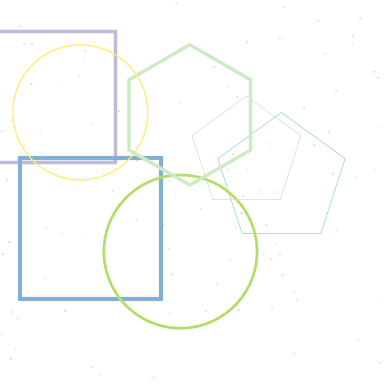[{"shape": "pentagon", "thickness": 0.5, "radius": 0.87, "center": [0.731, 0.534]}, {"shape": "square", "thickness": 2.5, "radius": 0.85, "center": [0.128, 0.75]}, {"shape": "square", "thickness": 3, "radius": 0.92, "center": [0.235, 0.406]}, {"shape": "circle", "thickness": 2, "radius": 0.99, "center": [0.469, 0.346]}, {"shape": "pentagon", "thickness": 0.5, "radius": 0.74, "center": [0.64, 0.602]}, {"shape": "hexagon", "thickness": 2.5, "radius": 0.91, "center": [0.493, 0.702]}, {"shape": "circle", "thickness": 1, "radius": 0.88, "center": [0.209, 0.708]}]